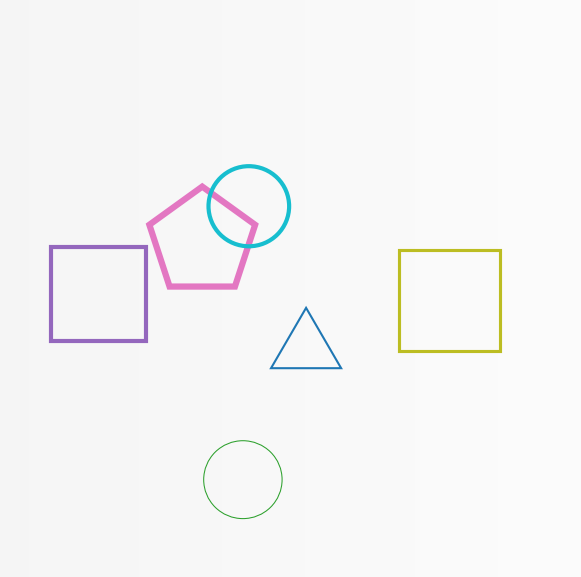[{"shape": "triangle", "thickness": 1, "radius": 0.35, "center": [0.527, 0.396]}, {"shape": "circle", "thickness": 0.5, "radius": 0.34, "center": [0.418, 0.169]}, {"shape": "square", "thickness": 2, "radius": 0.41, "center": [0.17, 0.49]}, {"shape": "pentagon", "thickness": 3, "radius": 0.48, "center": [0.348, 0.58]}, {"shape": "square", "thickness": 1.5, "radius": 0.44, "center": [0.773, 0.479]}, {"shape": "circle", "thickness": 2, "radius": 0.35, "center": [0.428, 0.642]}]